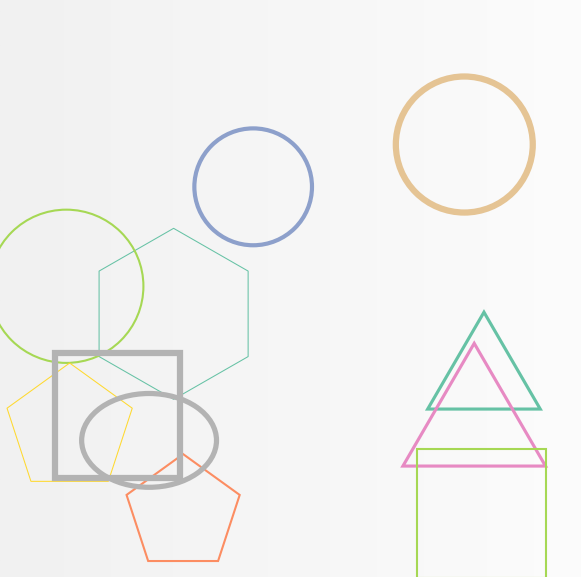[{"shape": "hexagon", "thickness": 0.5, "radius": 0.74, "center": [0.299, 0.456]}, {"shape": "triangle", "thickness": 1.5, "radius": 0.56, "center": [0.833, 0.347]}, {"shape": "pentagon", "thickness": 1, "radius": 0.51, "center": [0.315, 0.11]}, {"shape": "circle", "thickness": 2, "radius": 0.51, "center": [0.436, 0.676]}, {"shape": "triangle", "thickness": 1.5, "radius": 0.71, "center": [0.816, 0.263]}, {"shape": "circle", "thickness": 1, "radius": 0.66, "center": [0.114, 0.503]}, {"shape": "square", "thickness": 1, "radius": 0.56, "center": [0.828, 0.11]}, {"shape": "pentagon", "thickness": 0.5, "radius": 0.57, "center": [0.12, 0.257]}, {"shape": "circle", "thickness": 3, "radius": 0.59, "center": [0.799, 0.749]}, {"shape": "oval", "thickness": 2.5, "radius": 0.58, "center": [0.256, 0.237]}, {"shape": "square", "thickness": 3, "radius": 0.54, "center": [0.202, 0.28]}]